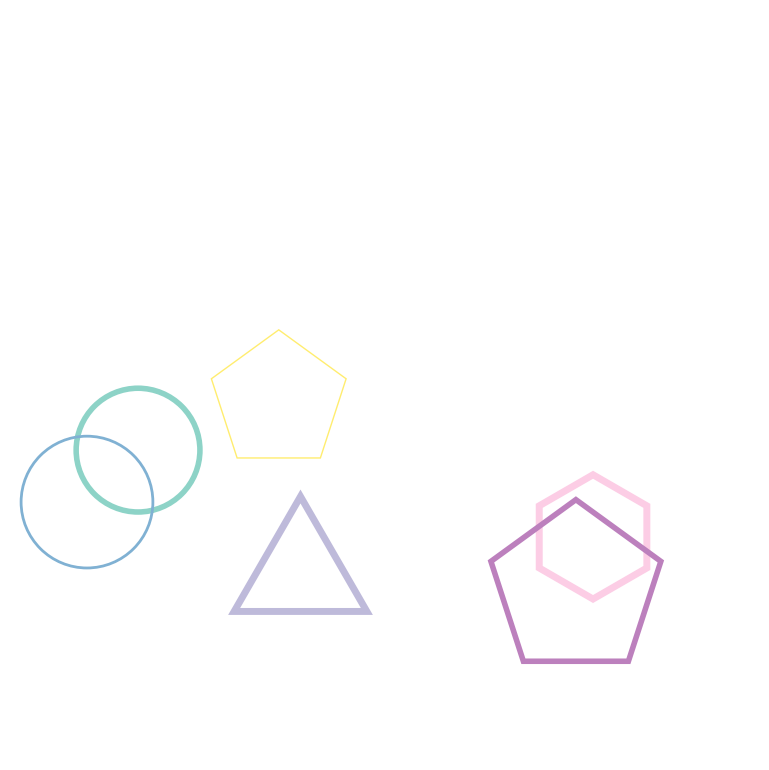[{"shape": "circle", "thickness": 2, "radius": 0.4, "center": [0.179, 0.415]}, {"shape": "triangle", "thickness": 2.5, "radius": 0.5, "center": [0.39, 0.256]}, {"shape": "circle", "thickness": 1, "radius": 0.43, "center": [0.113, 0.348]}, {"shape": "hexagon", "thickness": 2.5, "radius": 0.4, "center": [0.77, 0.303]}, {"shape": "pentagon", "thickness": 2, "radius": 0.58, "center": [0.748, 0.235]}, {"shape": "pentagon", "thickness": 0.5, "radius": 0.46, "center": [0.362, 0.48]}]